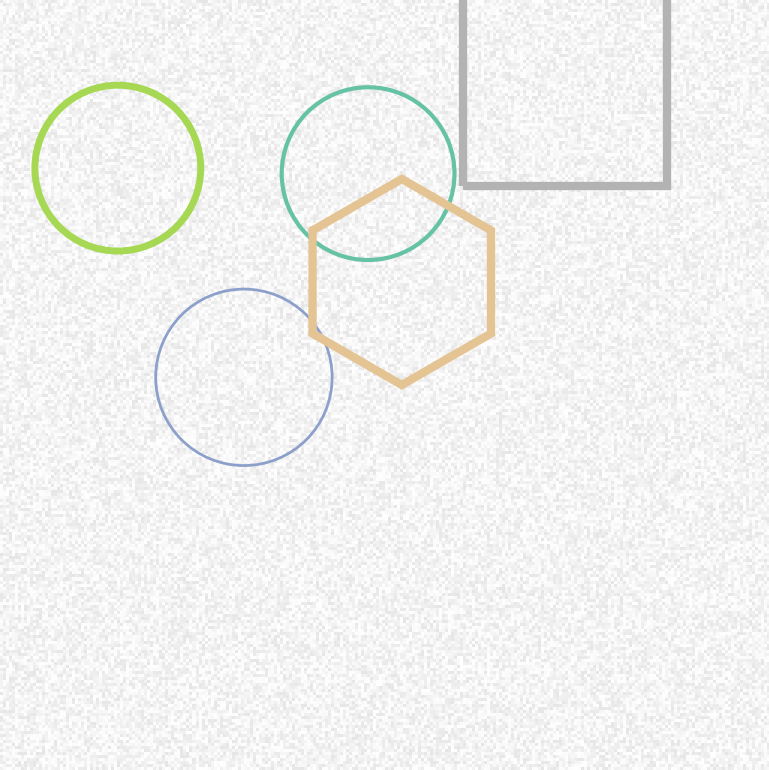[{"shape": "circle", "thickness": 1.5, "radius": 0.56, "center": [0.478, 0.775]}, {"shape": "circle", "thickness": 1, "radius": 0.57, "center": [0.317, 0.51]}, {"shape": "circle", "thickness": 2.5, "radius": 0.54, "center": [0.153, 0.782]}, {"shape": "hexagon", "thickness": 3, "radius": 0.67, "center": [0.522, 0.634]}, {"shape": "square", "thickness": 3, "radius": 0.66, "center": [0.734, 0.891]}]